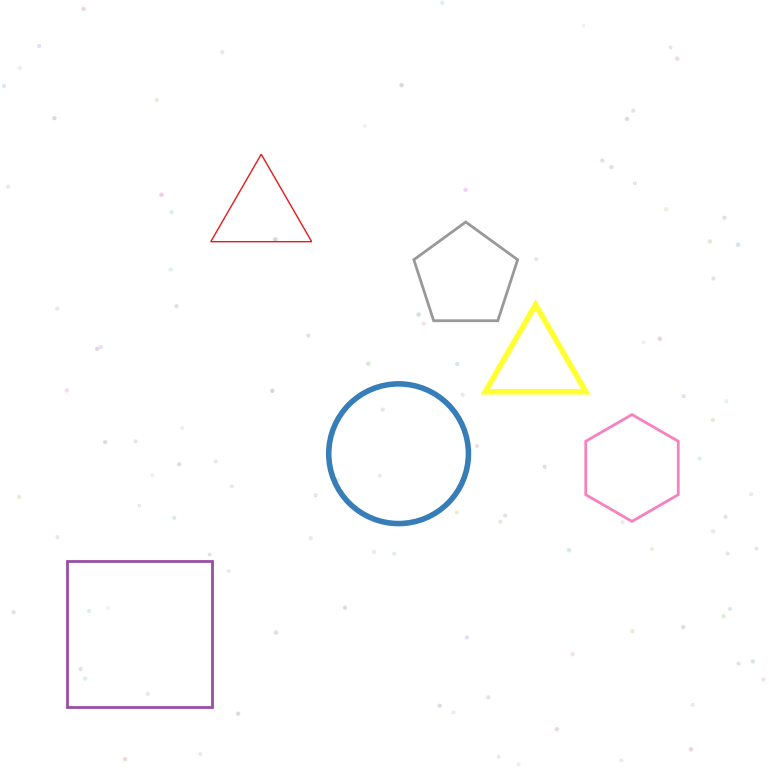[{"shape": "triangle", "thickness": 0.5, "radius": 0.38, "center": [0.339, 0.724]}, {"shape": "circle", "thickness": 2, "radius": 0.45, "center": [0.518, 0.411]}, {"shape": "square", "thickness": 1, "radius": 0.47, "center": [0.181, 0.177]}, {"shape": "triangle", "thickness": 2, "radius": 0.38, "center": [0.696, 0.529]}, {"shape": "hexagon", "thickness": 1, "radius": 0.35, "center": [0.821, 0.392]}, {"shape": "pentagon", "thickness": 1, "radius": 0.35, "center": [0.605, 0.641]}]